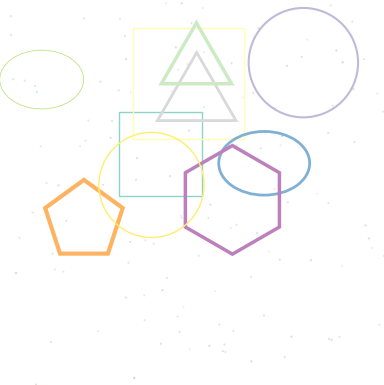[{"shape": "square", "thickness": 1, "radius": 0.54, "center": [0.417, 0.601]}, {"shape": "square", "thickness": 1, "radius": 0.72, "center": [0.49, 0.783]}, {"shape": "circle", "thickness": 1.5, "radius": 0.71, "center": [0.788, 0.837]}, {"shape": "oval", "thickness": 2, "radius": 0.59, "center": [0.686, 0.576]}, {"shape": "pentagon", "thickness": 3, "radius": 0.53, "center": [0.218, 0.427]}, {"shape": "oval", "thickness": 0.5, "radius": 0.54, "center": [0.108, 0.793]}, {"shape": "triangle", "thickness": 2, "radius": 0.59, "center": [0.511, 0.746]}, {"shape": "hexagon", "thickness": 2.5, "radius": 0.71, "center": [0.604, 0.481]}, {"shape": "triangle", "thickness": 2.5, "radius": 0.53, "center": [0.51, 0.835]}, {"shape": "circle", "thickness": 1, "radius": 0.68, "center": [0.393, 0.52]}]